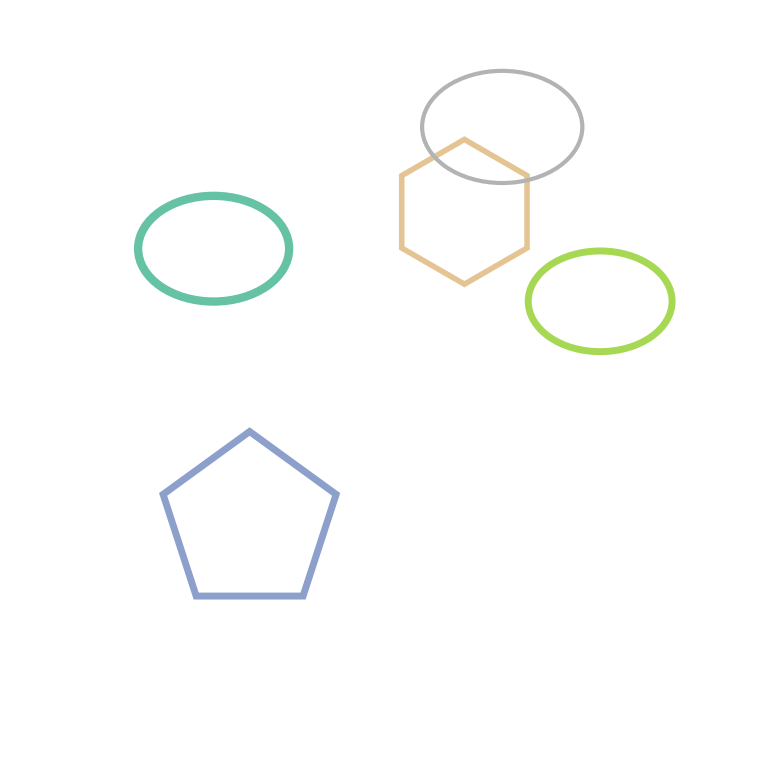[{"shape": "oval", "thickness": 3, "radius": 0.49, "center": [0.277, 0.677]}, {"shape": "pentagon", "thickness": 2.5, "radius": 0.59, "center": [0.324, 0.321]}, {"shape": "oval", "thickness": 2.5, "radius": 0.47, "center": [0.779, 0.609]}, {"shape": "hexagon", "thickness": 2, "radius": 0.47, "center": [0.603, 0.725]}, {"shape": "oval", "thickness": 1.5, "radius": 0.52, "center": [0.652, 0.835]}]